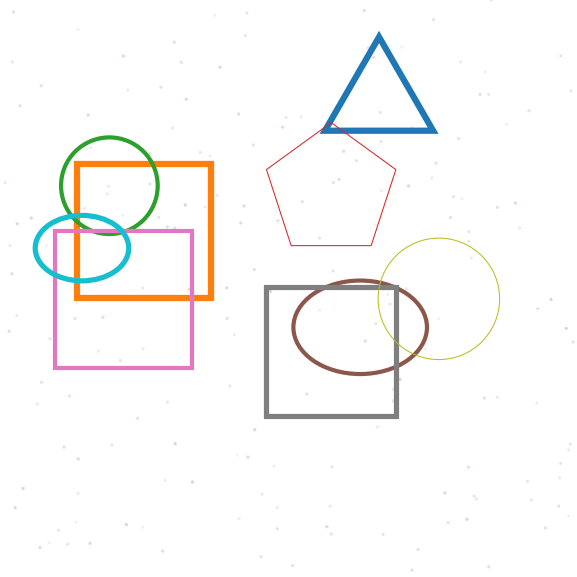[{"shape": "triangle", "thickness": 3, "radius": 0.54, "center": [0.656, 0.827]}, {"shape": "square", "thickness": 3, "radius": 0.58, "center": [0.249, 0.6]}, {"shape": "circle", "thickness": 2, "radius": 0.42, "center": [0.189, 0.678]}, {"shape": "pentagon", "thickness": 0.5, "radius": 0.59, "center": [0.573, 0.669]}, {"shape": "oval", "thickness": 2, "radius": 0.58, "center": [0.624, 0.432]}, {"shape": "square", "thickness": 2, "radius": 0.59, "center": [0.213, 0.48]}, {"shape": "square", "thickness": 2.5, "radius": 0.56, "center": [0.573, 0.391]}, {"shape": "circle", "thickness": 0.5, "radius": 0.53, "center": [0.76, 0.482]}, {"shape": "oval", "thickness": 2.5, "radius": 0.4, "center": [0.142, 0.569]}]